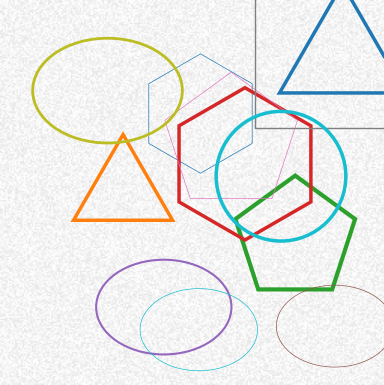[{"shape": "triangle", "thickness": 2.5, "radius": 0.94, "center": [0.889, 0.853]}, {"shape": "hexagon", "thickness": 0.5, "radius": 0.78, "center": [0.521, 0.705]}, {"shape": "triangle", "thickness": 2.5, "radius": 0.74, "center": [0.32, 0.502]}, {"shape": "pentagon", "thickness": 3, "radius": 0.82, "center": [0.767, 0.38]}, {"shape": "hexagon", "thickness": 2.5, "radius": 0.99, "center": [0.636, 0.574]}, {"shape": "oval", "thickness": 1.5, "radius": 0.88, "center": [0.425, 0.202]}, {"shape": "oval", "thickness": 0.5, "radius": 0.76, "center": [0.87, 0.153]}, {"shape": "pentagon", "thickness": 0.5, "radius": 0.91, "center": [0.6, 0.631]}, {"shape": "square", "thickness": 1, "radius": 0.89, "center": [0.839, 0.845]}, {"shape": "oval", "thickness": 2, "radius": 0.97, "center": [0.279, 0.765]}, {"shape": "oval", "thickness": 0.5, "radius": 0.76, "center": [0.516, 0.144]}, {"shape": "circle", "thickness": 2.5, "radius": 0.84, "center": [0.73, 0.542]}]